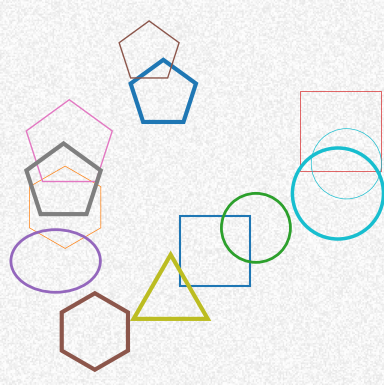[{"shape": "pentagon", "thickness": 3, "radius": 0.45, "center": [0.424, 0.755]}, {"shape": "square", "thickness": 1.5, "radius": 0.45, "center": [0.559, 0.348]}, {"shape": "hexagon", "thickness": 0.5, "radius": 0.53, "center": [0.169, 0.462]}, {"shape": "circle", "thickness": 2, "radius": 0.45, "center": [0.665, 0.408]}, {"shape": "square", "thickness": 0.5, "radius": 0.52, "center": [0.884, 0.66]}, {"shape": "oval", "thickness": 2, "radius": 0.58, "center": [0.145, 0.322]}, {"shape": "hexagon", "thickness": 3, "radius": 0.5, "center": [0.246, 0.139]}, {"shape": "pentagon", "thickness": 1, "radius": 0.41, "center": [0.387, 0.864]}, {"shape": "pentagon", "thickness": 1, "radius": 0.59, "center": [0.18, 0.624]}, {"shape": "pentagon", "thickness": 3, "radius": 0.51, "center": [0.165, 0.526]}, {"shape": "triangle", "thickness": 3, "radius": 0.56, "center": [0.443, 0.227]}, {"shape": "circle", "thickness": 2.5, "radius": 0.59, "center": [0.878, 0.497]}, {"shape": "circle", "thickness": 0.5, "radius": 0.46, "center": [0.9, 0.575]}]